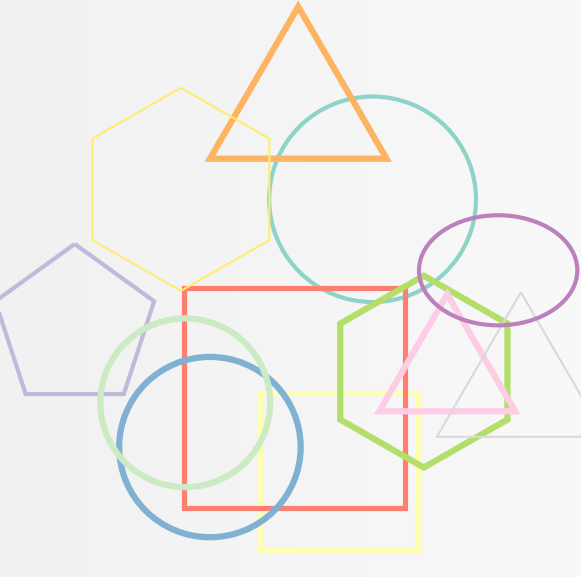[{"shape": "circle", "thickness": 2, "radius": 0.89, "center": [0.641, 0.654]}, {"shape": "square", "thickness": 2.5, "radius": 0.68, "center": [0.584, 0.183]}, {"shape": "pentagon", "thickness": 2, "radius": 0.72, "center": [0.129, 0.433]}, {"shape": "square", "thickness": 2.5, "radius": 0.95, "center": [0.507, 0.31]}, {"shape": "circle", "thickness": 3, "radius": 0.78, "center": [0.361, 0.225]}, {"shape": "triangle", "thickness": 3, "radius": 0.88, "center": [0.513, 0.812]}, {"shape": "hexagon", "thickness": 3, "radius": 0.83, "center": [0.729, 0.356]}, {"shape": "triangle", "thickness": 3, "radius": 0.67, "center": [0.769, 0.354]}, {"shape": "triangle", "thickness": 1, "radius": 0.83, "center": [0.896, 0.326]}, {"shape": "oval", "thickness": 2, "radius": 0.68, "center": [0.857, 0.531]}, {"shape": "circle", "thickness": 3, "radius": 0.73, "center": [0.319, 0.302]}, {"shape": "hexagon", "thickness": 1, "radius": 0.88, "center": [0.311, 0.671]}]